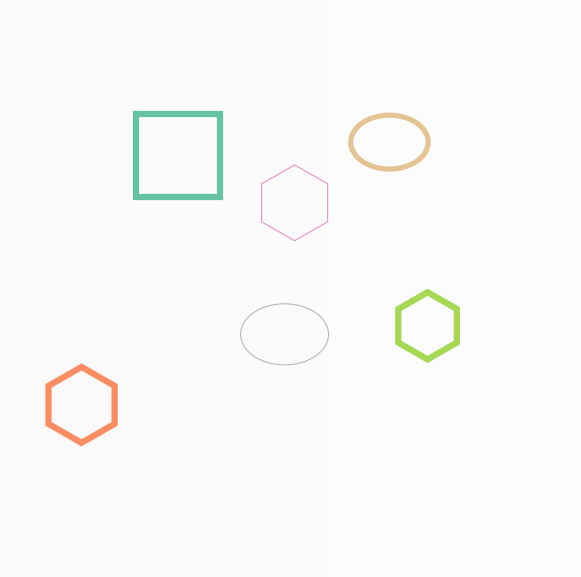[{"shape": "square", "thickness": 3, "radius": 0.36, "center": [0.306, 0.73]}, {"shape": "hexagon", "thickness": 3, "radius": 0.33, "center": [0.14, 0.298]}, {"shape": "hexagon", "thickness": 0.5, "radius": 0.33, "center": [0.507, 0.648]}, {"shape": "hexagon", "thickness": 3, "radius": 0.29, "center": [0.736, 0.435]}, {"shape": "oval", "thickness": 2.5, "radius": 0.33, "center": [0.67, 0.753]}, {"shape": "oval", "thickness": 0.5, "radius": 0.38, "center": [0.49, 0.42]}]